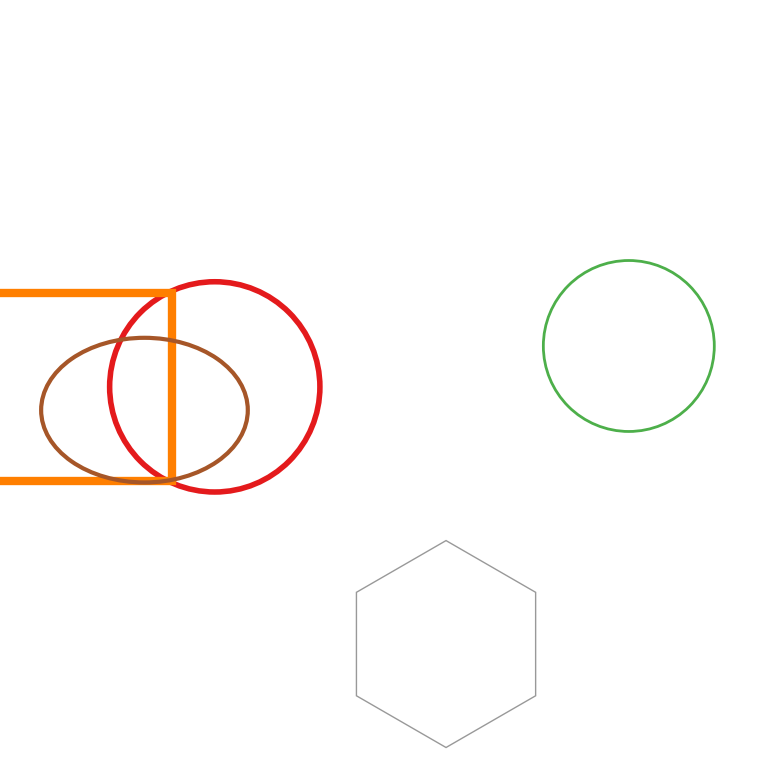[{"shape": "circle", "thickness": 2, "radius": 0.68, "center": [0.279, 0.498]}, {"shape": "circle", "thickness": 1, "radius": 0.56, "center": [0.817, 0.551]}, {"shape": "square", "thickness": 3, "radius": 0.61, "center": [0.102, 0.497]}, {"shape": "oval", "thickness": 1.5, "radius": 0.67, "center": [0.188, 0.467]}, {"shape": "hexagon", "thickness": 0.5, "radius": 0.67, "center": [0.579, 0.164]}]